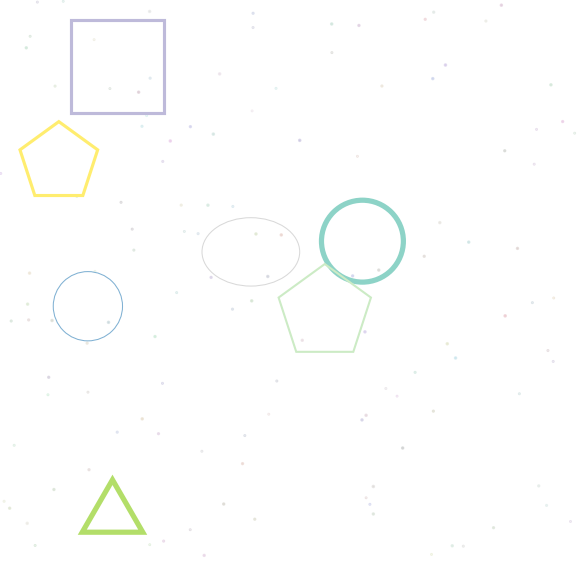[{"shape": "circle", "thickness": 2.5, "radius": 0.35, "center": [0.628, 0.582]}, {"shape": "square", "thickness": 1.5, "radius": 0.4, "center": [0.203, 0.884]}, {"shape": "circle", "thickness": 0.5, "radius": 0.3, "center": [0.152, 0.469]}, {"shape": "triangle", "thickness": 2.5, "radius": 0.3, "center": [0.195, 0.108]}, {"shape": "oval", "thickness": 0.5, "radius": 0.42, "center": [0.434, 0.563]}, {"shape": "pentagon", "thickness": 1, "radius": 0.42, "center": [0.562, 0.458]}, {"shape": "pentagon", "thickness": 1.5, "radius": 0.35, "center": [0.102, 0.718]}]